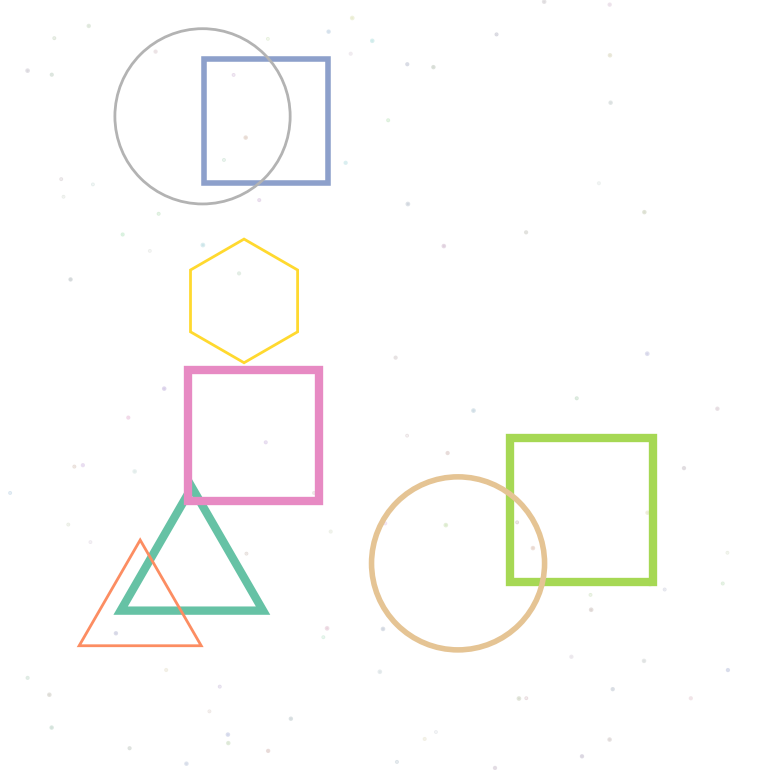[{"shape": "triangle", "thickness": 3, "radius": 0.53, "center": [0.249, 0.26]}, {"shape": "triangle", "thickness": 1, "radius": 0.46, "center": [0.182, 0.207]}, {"shape": "square", "thickness": 2, "radius": 0.4, "center": [0.346, 0.843]}, {"shape": "square", "thickness": 3, "radius": 0.43, "center": [0.33, 0.434]}, {"shape": "square", "thickness": 3, "radius": 0.47, "center": [0.755, 0.338]}, {"shape": "hexagon", "thickness": 1, "radius": 0.4, "center": [0.317, 0.609]}, {"shape": "circle", "thickness": 2, "radius": 0.56, "center": [0.595, 0.268]}, {"shape": "circle", "thickness": 1, "radius": 0.57, "center": [0.263, 0.849]}]